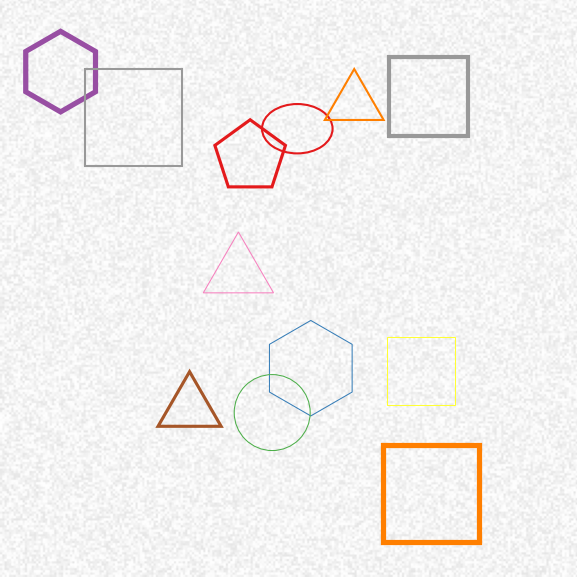[{"shape": "oval", "thickness": 1, "radius": 0.31, "center": [0.515, 0.776]}, {"shape": "pentagon", "thickness": 1.5, "radius": 0.32, "center": [0.433, 0.728]}, {"shape": "hexagon", "thickness": 0.5, "radius": 0.41, "center": [0.538, 0.362]}, {"shape": "circle", "thickness": 0.5, "radius": 0.33, "center": [0.471, 0.285]}, {"shape": "hexagon", "thickness": 2.5, "radius": 0.35, "center": [0.105, 0.875]}, {"shape": "triangle", "thickness": 1, "radius": 0.29, "center": [0.613, 0.821]}, {"shape": "square", "thickness": 2.5, "radius": 0.42, "center": [0.746, 0.145]}, {"shape": "square", "thickness": 0.5, "radius": 0.29, "center": [0.729, 0.356]}, {"shape": "triangle", "thickness": 1.5, "radius": 0.32, "center": [0.328, 0.292]}, {"shape": "triangle", "thickness": 0.5, "radius": 0.35, "center": [0.413, 0.527]}, {"shape": "square", "thickness": 1, "radius": 0.42, "center": [0.231, 0.795]}, {"shape": "square", "thickness": 2, "radius": 0.34, "center": [0.742, 0.832]}]